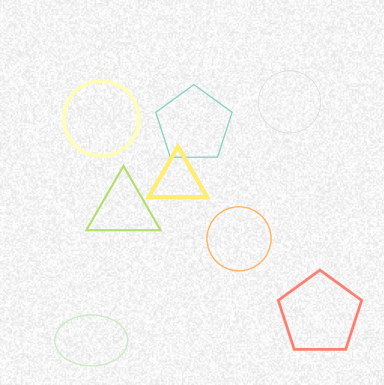[{"shape": "pentagon", "thickness": 1, "radius": 0.52, "center": [0.504, 0.676]}, {"shape": "circle", "thickness": 2.5, "radius": 0.49, "center": [0.263, 0.692]}, {"shape": "pentagon", "thickness": 2, "radius": 0.57, "center": [0.831, 0.185]}, {"shape": "circle", "thickness": 1, "radius": 0.42, "center": [0.621, 0.38]}, {"shape": "triangle", "thickness": 1.5, "radius": 0.56, "center": [0.321, 0.458]}, {"shape": "circle", "thickness": 0.5, "radius": 0.4, "center": [0.752, 0.735]}, {"shape": "oval", "thickness": 1, "radius": 0.47, "center": [0.237, 0.116]}, {"shape": "triangle", "thickness": 3, "radius": 0.44, "center": [0.462, 0.532]}]